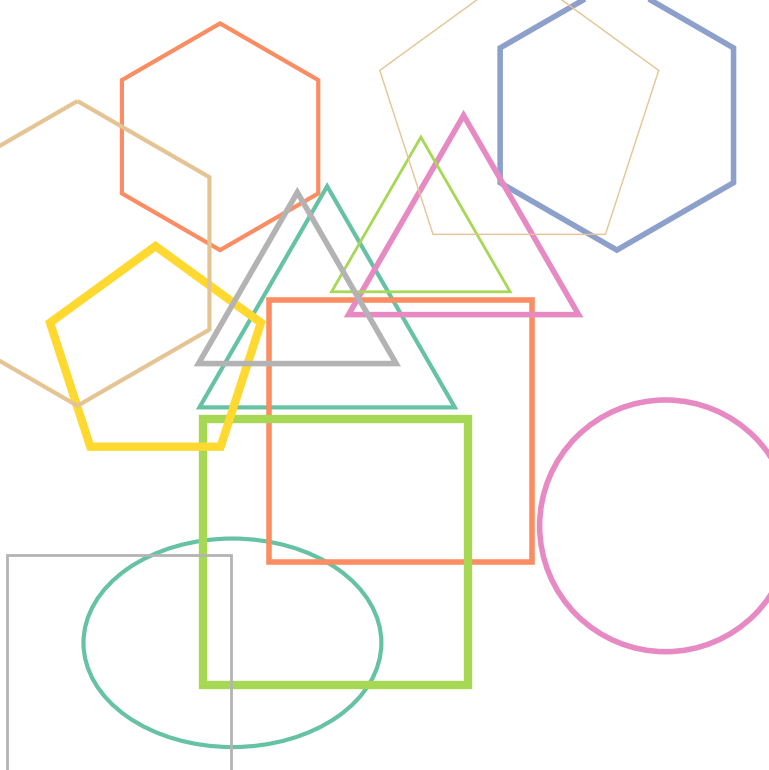[{"shape": "oval", "thickness": 1.5, "radius": 0.97, "center": [0.302, 0.165]}, {"shape": "triangle", "thickness": 1.5, "radius": 0.96, "center": [0.425, 0.567]}, {"shape": "hexagon", "thickness": 1.5, "radius": 0.74, "center": [0.286, 0.822]}, {"shape": "square", "thickness": 2, "radius": 0.85, "center": [0.52, 0.44]}, {"shape": "hexagon", "thickness": 2, "radius": 0.88, "center": [0.801, 0.85]}, {"shape": "circle", "thickness": 2, "radius": 0.82, "center": [0.864, 0.317]}, {"shape": "triangle", "thickness": 2, "radius": 0.86, "center": [0.602, 0.678]}, {"shape": "triangle", "thickness": 1, "radius": 0.67, "center": [0.547, 0.688]}, {"shape": "square", "thickness": 3, "radius": 0.86, "center": [0.435, 0.283]}, {"shape": "pentagon", "thickness": 3, "radius": 0.72, "center": [0.202, 0.536]}, {"shape": "pentagon", "thickness": 0.5, "radius": 0.95, "center": [0.674, 0.85]}, {"shape": "hexagon", "thickness": 1.5, "radius": 0.99, "center": [0.101, 0.671]}, {"shape": "square", "thickness": 1, "radius": 0.73, "center": [0.155, 0.134]}, {"shape": "triangle", "thickness": 2, "radius": 0.74, "center": [0.386, 0.602]}]